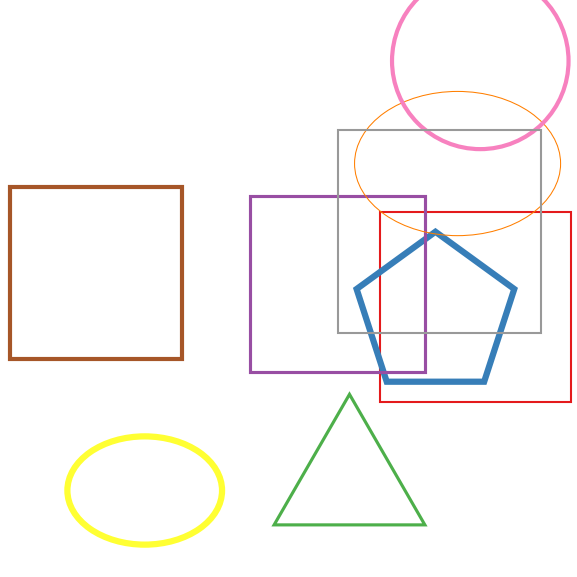[{"shape": "square", "thickness": 1, "radius": 0.82, "center": [0.823, 0.467]}, {"shape": "pentagon", "thickness": 3, "radius": 0.72, "center": [0.754, 0.454]}, {"shape": "triangle", "thickness": 1.5, "radius": 0.75, "center": [0.605, 0.166]}, {"shape": "square", "thickness": 1.5, "radius": 0.76, "center": [0.584, 0.507]}, {"shape": "oval", "thickness": 0.5, "radius": 0.89, "center": [0.792, 0.716]}, {"shape": "oval", "thickness": 3, "radius": 0.67, "center": [0.251, 0.15]}, {"shape": "square", "thickness": 2, "radius": 0.75, "center": [0.166, 0.526]}, {"shape": "circle", "thickness": 2, "radius": 0.76, "center": [0.832, 0.894]}, {"shape": "square", "thickness": 1, "radius": 0.88, "center": [0.761, 0.598]}]